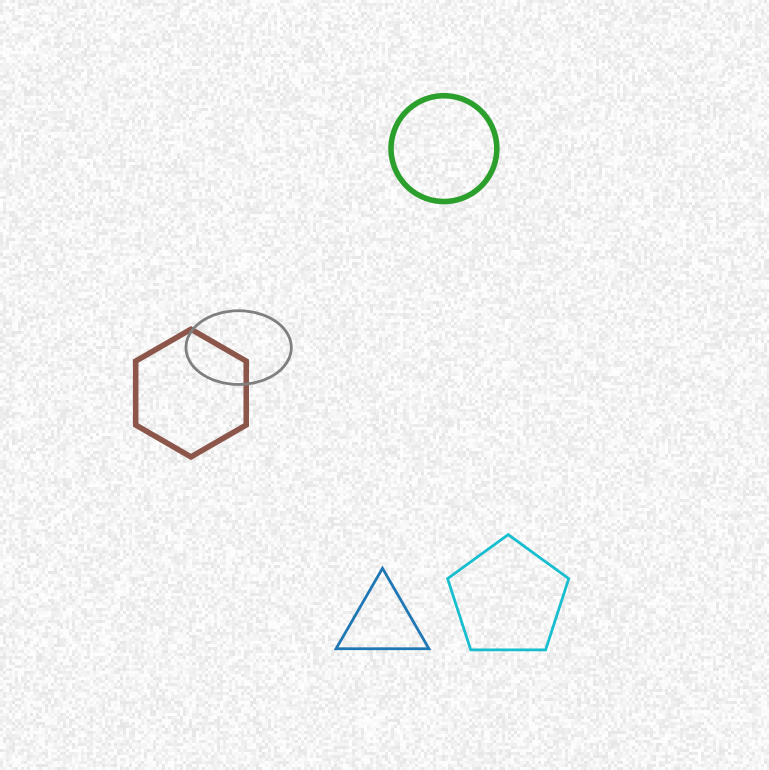[{"shape": "triangle", "thickness": 1, "radius": 0.35, "center": [0.497, 0.192]}, {"shape": "circle", "thickness": 2, "radius": 0.34, "center": [0.577, 0.807]}, {"shape": "hexagon", "thickness": 2, "radius": 0.41, "center": [0.248, 0.49]}, {"shape": "oval", "thickness": 1, "radius": 0.34, "center": [0.31, 0.549]}, {"shape": "pentagon", "thickness": 1, "radius": 0.41, "center": [0.66, 0.223]}]